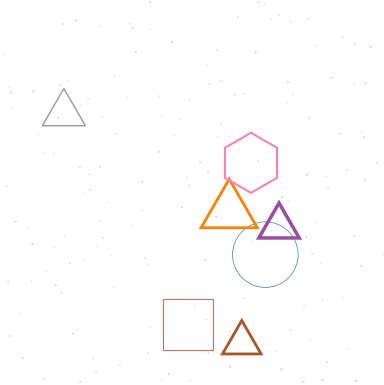[{"shape": "square", "thickness": 0.5, "radius": 0.33, "center": [0.488, 0.157]}, {"shape": "circle", "thickness": 0.5, "radius": 0.43, "center": [0.689, 0.339]}, {"shape": "triangle", "thickness": 2.5, "radius": 0.3, "center": [0.725, 0.412]}, {"shape": "triangle", "thickness": 2, "radius": 0.42, "center": [0.595, 0.451]}, {"shape": "triangle", "thickness": 2, "radius": 0.29, "center": [0.628, 0.11]}, {"shape": "hexagon", "thickness": 1.5, "radius": 0.39, "center": [0.652, 0.577]}, {"shape": "triangle", "thickness": 1, "radius": 0.32, "center": [0.166, 0.706]}]